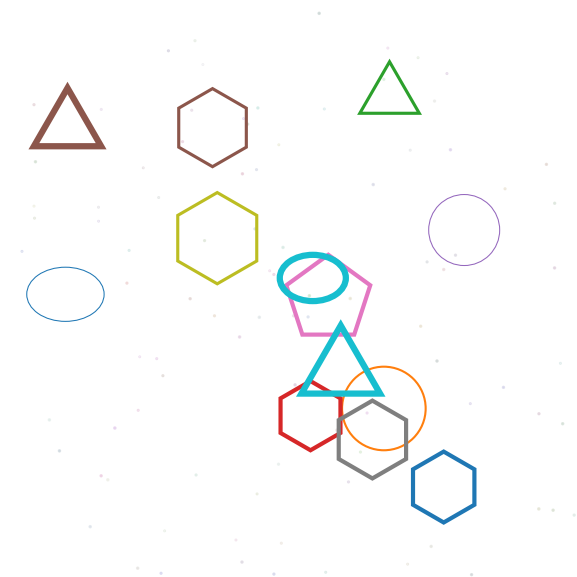[{"shape": "oval", "thickness": 0.5, "radius": 0.33, "center": [0.113, 0.49]}, {"shape": "hexagon", "thickness": 2, "radius": 0.31, "center": [0.768, 0.156]}, {"shape": "circle", "thickness": 1, "radius": 0.36, "center": [0.665, 0.292]}, {"shape": "triangle", "thickness": 1.5, "radius": 0.3, "center": [0.675, 0.833]}, {"shape": "hexagon", "thickness": 2, "radius": 0.3, "center": [0.538, 0.279]}, {"shape": "circle", "thickness": 0.5, "radius": 0.31, "center": [0.804, 0.601]}, {"shape": "triangle", "thickness": 3, "radius": 0.34, "center": [0.117, 0.78]}, {"shape": "hexagon", "thickness": 1.5, "radius": 0.34, "center": [0.368, 0.778]}, {"shape": "pentagon", "thickness": 2, "radius": 0.38, "center": [0.568, 0.482]}, {"shape": "hexagon", "thickness": 2, "radius": 0.34, "center": [0.645, 0.238]}, {"shape": "hexagon", "thickness": 1.5, "radius": 0.39, "center": [0.376, 0.587]}, {"shape": "triangle", "thickness": 3, "radius": 0.39, "center": [0.59, 0.357]}, {"shape": "oval", "thickness": 3, "radius": 0.29, "center": [0.542, 0.518]}]